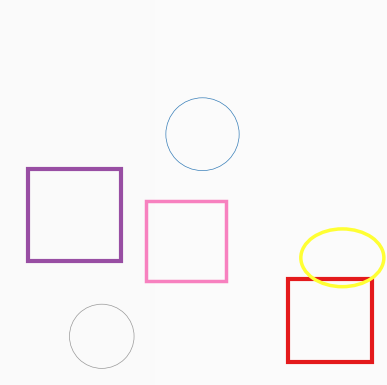[{"shape": "square", "thickness": 3, "radius": 0.54, "center": [0.852, 0.168]}, {"shape": "circle", "thickness": 0.5, "radius": 0.47, "center": [0.523, 0.651]}, {"shape": "square", "thickness": 3, "radius": 0.6, "center": [0.191, 0.441]}, {"shape": "oval", "thickness": 2.5, "radius": 0.54, "center": [0.883, 0.33]}, {"shape": "square", "thickness": 2.5, "radius": 0.52, "center": [0.481, 0.374]}, {"shape": "circle", "thickness": 0.5, "radius": 0.42, "center": [0.263, 0.127]}]